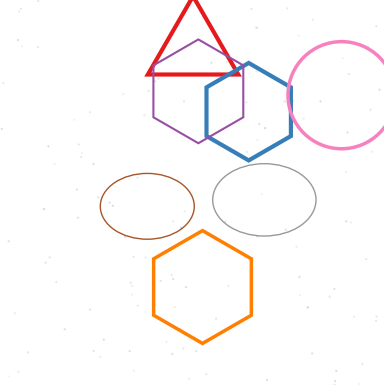[{"shape": "triangle", "thickness": 3, "radius": 0.68, "center": [0.501, 0.874]}, {"shape": "hexagon", "thickness": 3, "radius": 0.63, "center": [0.646, 0.71]}, {"shape": "hexagon", "thickness": 1.5, "radius": 0.67, "center": [0.515, 0.763]}, {"shape": "hexagon", "thickness": 2.5, "radius": 0.73, "center": [0.526, 0.254]}, {"shape": "oval", "thickness": 1, "radius": 0.61, "center": [0.383, 0.464]}, {"shape": "circle", "thickness": 2.5, "radius": 0.7, "center": [0.887, 0.753]}, {"shape": "oval", "thickness": 1, "radius": 0.67, "center": [0.687, 0.481]}]